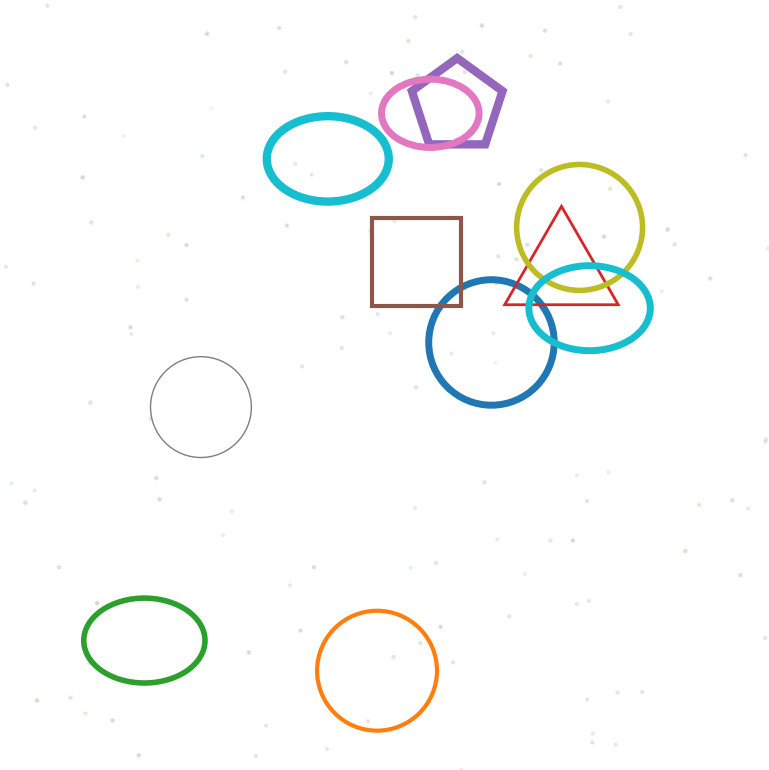[{"shape": "circle", "thickness": 2.5, "radius": 0.41, "center": [0.638, 0.555]}, {"shape": "circle", "thickness": 1.5, "radius": 0.39, "center": [0.49, 0.129]}, {"shape": "oval", "thickness": 2, "radius": 0.39, "center": [0.187, 0.168]}, {"shape": "triangle", "thickness": 1, "radius": 0.43, "center": [0.729, 0.647]}, {"shape": "pentagon", "thickness": 3, "radius": 0.31, "center": [0.594, 0.863]}, {"shape": "square", "thickness": 1.5, "radius": 0.29, "center": [0.541, 0.66]}, {"shape": "oval", "thickness": 2.5, "radius": 0.32, "center": [0.559, 0.853]}, {"shape": "circle", "thickness": 0.5, "radius": 0.33, "center": [0.261, 0.471]}, {"shape": "circle", "thickness": 2, "radius": 0.41, "center": [0.753, 0.705]}, {"shape": "oval", "thickness": 3, "radius": 0.4, "center": [0.426, 0.794]}, {"shape": "oval", "thickness": 2.5, "radius": 0.39, "center": [0.766, 0.6]}]